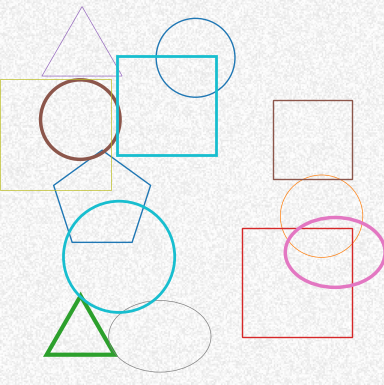[{"shape": "pentagon", "thickness": 1, "radius": 0.66, "center": [0.265, 0.478]}, {"shape": "circle", "thickness": 1, "radius": 0.51, "center": [0.508, 0.85]}, {"shape": "circle", "thickness": 0.5, "radius": 0.54, "center": [0.835, 0.438]}, {"shape": "triangle", "thickness": 3, "radius": 0.51, "center": [0.209, 0.13]}, {"shape": "square", "thickness": 1, "radius": 0.71, "center": [0.772, 0.266]}, {"shape": "triangle", "thickness": 0.5, "radius": 0.6, "center": [0.213, 0.863]}, {"shape": "square", "thickness": 1, "radius": 0.51, "center": [0.812, 0.637]}, {"shape": "circle", "thickness": 2.5, "radius": 0.52, "center": [0.209, 0.689]}, {"shape": "oval", "thickness": 2.5, "radius": 0.65, "center": [0.871, 0.344]}, {"shape": "oval", "thickness": 0.5, "radius": 0.66, "center": [0.415, 0.126]}, {"shape": "square", "thickness": 0.5, "radius": 0.72, "center": [0.144, 0.65]}, {"shape": "square", "thickness": 2, "radius": 0.64, "center": [0.432, 0.726]}, {"shape": "circle", "thickness": 2, "radius": 0.72, "center": [0.309, 0.333]}]